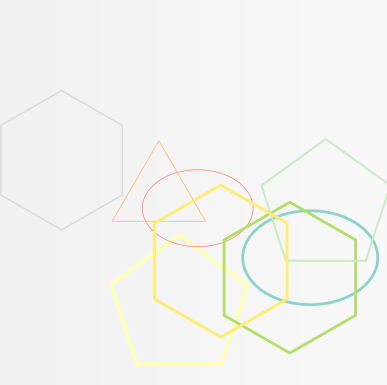[{"shape": "oval", "thickness": 2, "radius": 0.87, "center": [0.801, 0.331]}, {"shape": "pentagon", "thickness": 2.5, "radius": 0.93, "center": [0.462, 0.204]}, {"shape": "oval", "thickness": 0.5, "radius": 0.71, "center": [0.51, 0.459]}, {"shape": "triangle", "thickness": 0.5, "radius": 0.7, "center": [0.41, 0.495]}, {"shape": "hexagon", "thickness": 2, "radius": 0.98, "center": [0.748, 0.279]}, {"shape": "hexagon", "thickness": 1, "radius": 0.9, "center": [0.159, 0.584]}, {"shape": "pentagon", "thickness": 1.5, "radius": 0.87, "center": [0.841, 0.464]}, {"shape": "hexagon", "thickness": 2, "radius": 0.99, "center": [0.57, 0.322]}]